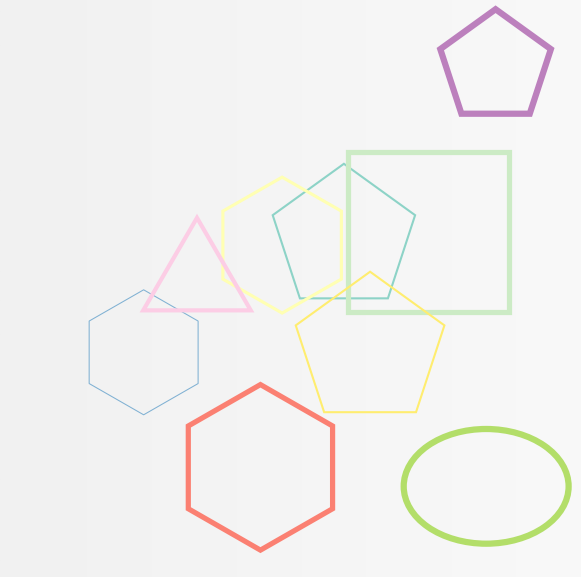[{"shape": "pentagon", "thickness": 1, "radius": 0.64, "center": [0.592, 0.587]}, {"shape": "hexagon", "thickness": 1.5, "radius": 0.59, "center": [0.485, 0.575]}, {"shape": "hexagon", "thickness": 2.5, "radius": 0.72, "center": [0.448, 0.19]}, {"shape": "hexagon", "thickness": 0.5, "radius": 0.54, "center": [0.247, 0.389]}, {"shape": "oval", "thickness": 3, "radius": 0.71, "center": [0.836, 0.157]}, {"shape": "triangle", "thickness": 2, "radius": 0.53, "center": [0.339, 0.515]}, {"shape": "pentagon", "thickness": 3, "radius": 0.5, "center": [0.853, 0.883]}, {"shape": "square", "thickness": 2.5, "radius": 0.69, "center": [0.737, 0.598]}, {"shape": "pentagon", "thickness": 1, "radius": 0.67, "center": [0.637, 0.394]}]